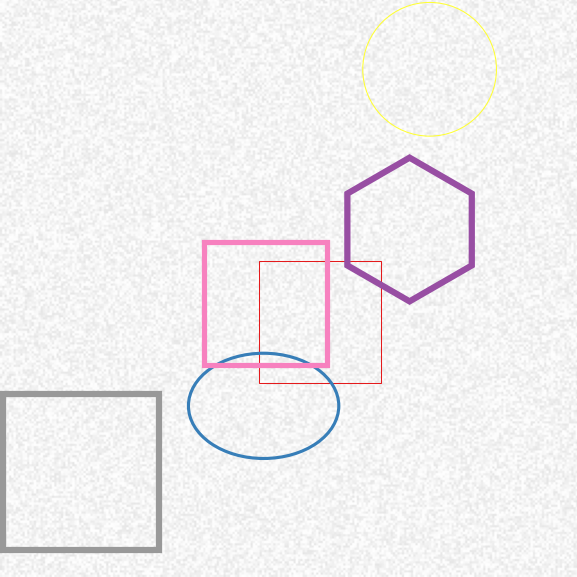[{"shape": "square", "thickness": 0.5, "radius": 0.53, "center": [0.554, 0.441]}, {"shape": "oval", "thickness": 1.5, "radius": 0.65, "center": [0.456, 0.296]}, {"shape": "hexagon", "thickness": 3, "radius": 0.62, "center": [0.709, 0.602]}, {"shape": "circle", "thickness": 0.5, "radius": 0.58, "center": [0.744, 0.879]}, {"shape": "square", "thickness": 2.5, "radius": 0.53, "center": [0.46, 0.474]}, {"shape": "square", "thickness": 3, "radius": 0.68, "center": [0.14, 0.181]}]